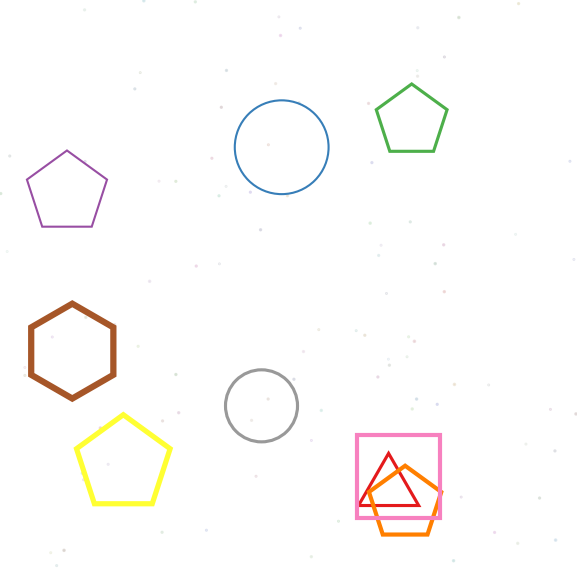[{"shape": "triangle", "thickness": 1.5, "radius": 0.3, "center": [0.673, 0.154]}, {"shape": "circle", "thickness": 1, "radius": 0.41, "center": [0.488, 0.744]}, {"shape": "pentagon", "thickness": 1.5, "radius": 0.32, "center": [0.713, 0.789]}, {"shape": "pentagon", "thickness": 1, "radius": 0.36, "center": [0.116, 0.666]}, {"shape": "pentagon", "thickness": 2, "radius": 0.33, "center": [0.702, 0.127]}, {"shape": "pentagon", "thickness": 2.5, "radius": 0.43, "center": [0.214, 0.196]}, {"shape": "hexagon", "thickness": 3, "radius": 0.41, "center": [0.125, 0.391]}, {"shape": "square", "thickness": 2, "radius": 0.36, "center": [0.69, 0.174]}, {"shape": "circle", "thickness": 1.5, "radius": 0.31, "center": [0.453, 0.296]}]